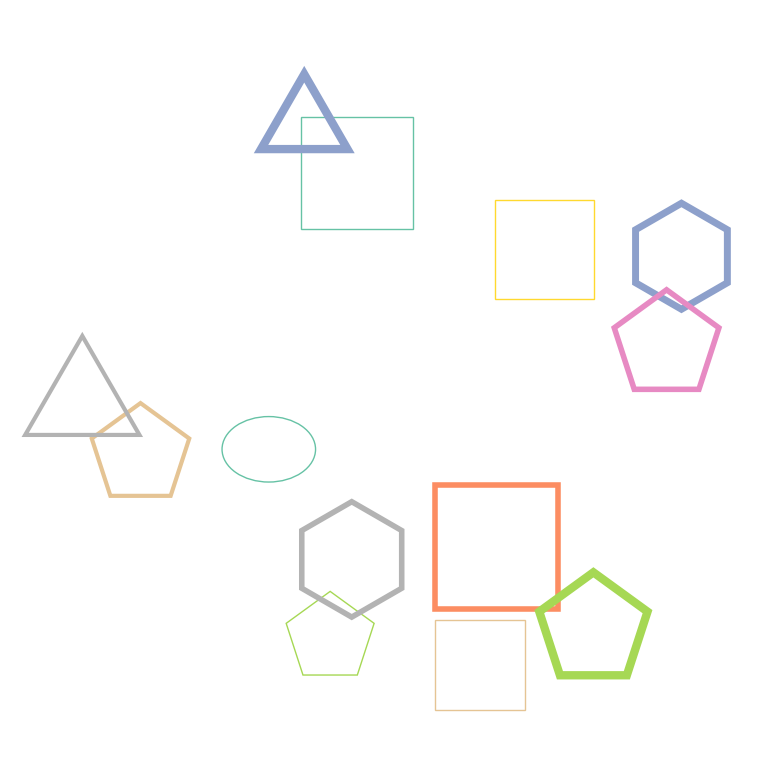[{"shape": "square", "thickness": 0.5, "radius": 0.37, "center": [0.464, 0.775]}, {"shape": "oval", "thickness": 0.5, "radius": 0.3, "center": [0.349, 0.416]}, {"shape": "square", "thickness": 2, "radius": 0.4, "center": [0.645, 0.29]}, {"shape": "triangle", "thickness": 3, "radius": 0.32, "center": [0.395, 0.839]}, {"shape": "hexagon", "thickness": 2.5, "radius": 0.34, "center": [0.885, 0.667]}, {"shape": "pentagon", "thickness": 2, "radius": 0.36, "center": [0.866, 0.552]}, {"shape": "pentagon", "thickness": 3, "radius": 0.37, "center": [0.771, 0.183]}, {"shape": "pentagon", "thickness": 0.5, "radius": 0.3, "center": [0.429, 0.172]}, {"shape": "square", "thickness": 0.5, "radius": 0.32, "center": [0.707, 0.676]}, {"shape": "pentagon", "thickness": 1.5, "radius": 0.33, "center": [0.182, 0.41]}, {"shape": "square", "thickness": 0.5, "radius": 0.29, "center": [0.624, 0.137]}, {"shape": "hexagon", "thickness": 2, "radius": 0.37, "center": [0.457, 0.273]}, {"shape": "triangle", "thickness": 1.5, "radius": 0.43, "center": [0.107, 0.478]}]